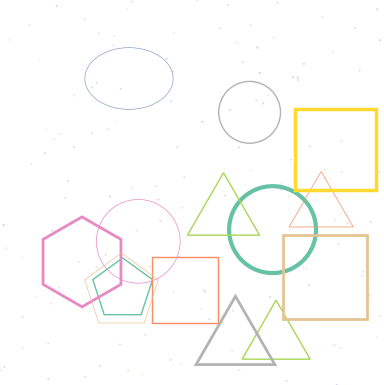[{"shape": "pentagon", "thickness": 1, "radius": 0.41, "center": [0.319, 0.249]}, {"shape": "circle", "thickness": 3, "radius": 0.56, "center": [0.708, 0.404]}, {"shape": "square", "thickness": 1, "radius": 0.43, "center": [0.48, 0.246]}, {"shape": "triangle", "thickness": 0.5, "radius": 0.48, "center": [0.834, 0.459]}, {"shape": "oval", "thickness": 0.5, "radius": 0.57, "center": [0.335, 0.796]}, {"shape": "circle", "thickness": 0.5, "radius": 0.54, "center": [0.359, 0.373]}, {"shape": "hexagon", "thickness": 2, "radius": 0.58, "center": [0.213, 0.32]}, {"shape": "triangle", "thickness": 1, "radius": 0.51, "center": [0.717, 0.118]}, {"shape": "triangle", "thickness": 1, "radius": 0.54, "center": [0.581, 0.443]}, {"shape": "square", "thickness": 2.5, "radius": 0.52, "center": [0.872, 0.612]}, {"shape": "pentagon", "thickness": 0.5, "radius": 0.5, "center": [0.316, 0.242]}, {"shape": "square", "thickness": 2, "radius": 0.54, "center": [0.843, 0.281]}, {"shape": "circle", "thickness": 1, "radius": 0.4, "center": [0.648, 0.708]}, {"shape": "triangle", "thickness": 2, "radius": 0.59, "center": [0.612, 0.112]}]